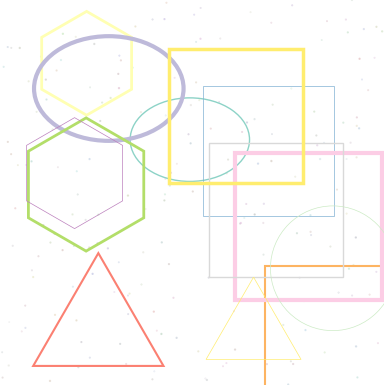[{"shape": "oval", "thickness": 1, "radius": 0.78, "center": [0.493, 0.637]}, {"shape": "hexagon", "thickness": 2, "radius": 0.67, "center": [0.225, 0.836]}, {"shape": "oval", "thickness": 3, "radius": 0.97, "center": [0.283, 0.77]}, {"shape": "triangle", "thickness": 1.5, "radius": 0.98, "center": [0.255, 0.147]}, {"shape": "square", "thickness": 0.5, "radius": 0.85, "center": [0.697, 0.607]}, {"shape": "square", "thickness": 1.5, "radius": 0.87, "center": [0.862, 0.136]}, {"shape": "hexagon", "thickness": 2, "radius": 0.87, "center": [0.224, 0.521]}, {"shape": "square", "thickness": 3, "radius": 0.96, "center": [0.801, 0.412]}, {"shape": "square", "thickness": 1, "radius": 0.87, "center": [0.718, 0.454]}, {"shape": "hexagon", "thickness": 0.5, "radius": 0.72, "center": [0.194, 0.55]}, {"shape": "circle", "thickness": 0.5, "radius": 0.81, "center": [0.864, 0.303]}, {"shape": "triangle", "thickness": 0.5, "radius": 0.71, "center": [0.659, 0.138]}, {"shape": "square", "thickness": 2.5, "radius": 0.87, "center": [0.613, 0.698]}]